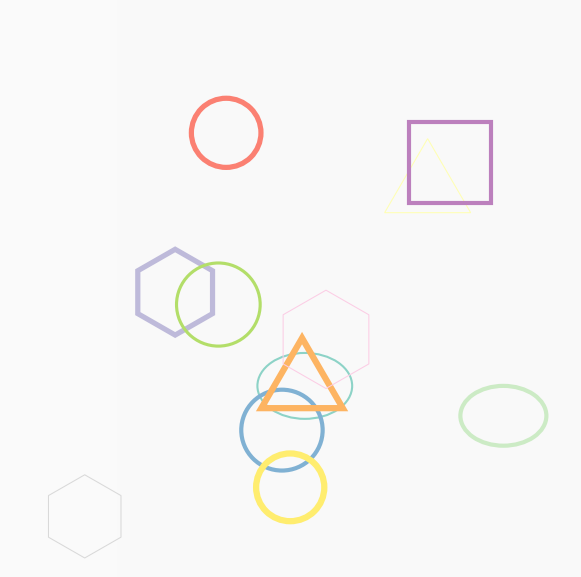[{"shape": "oval", "thickness": 1, "radius": 0.41, "center": [0.524, 0.331]}, {"shape": "triangle", "thickness": 0.5, "radius": 0.43, "center": [0.736, 0.674]}, {"shape": "hexagon", "thickness": 2.5, "radius": 0.37, "center": [0.301, 0.493]}, {"shape": "circle", "thickness": 2.5, "radius": 0.3, "center": [0.389, 0.769]}, {"shape": "circle", "thickness": 2, "radius": 0.35, "center": [0.485, 0.254]}, {"shape": "triangle", "thickness": 3, "radius": 0.4, "center": [0.52, 0.333]}, {"shape": "circle", "thickness": 1.5, "radius": 0.36, "center": [0.376, 0.472]}, {"shape": "hexagon", "thickness": 0.5, "radius": 0.43, "center": [0.561, 0.412]}, {"shape": "hexagon", "thickness": 0.5, "radius": 0.36, "center": [0.146, 0.105]}, {"shape": "square", "thickness": 2, "radius": 0.35, "center": [0.774, 0.717]}, {"shape": "oval", "thickness": 2, "radius": 0.37, "center": [0.866, 0.279]}, {"shape": "circle", "thickness": 3, "radius": 0.29, "center": [0.499, 0.155]}]